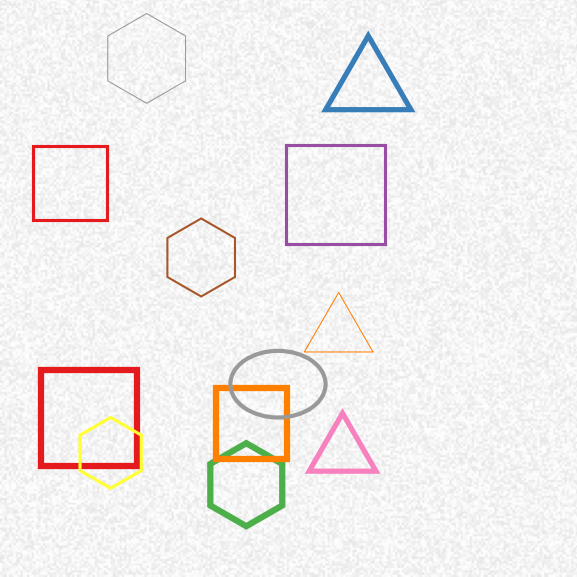[{"shape": "square", "thickness": 1.5, "radius": 0.32, "center": [0.122, 0.683]}, {"shape": "square", "thickness": 3, "radius": 0.41, "center": [0.154, 0.276]}, {"shape": "triangle", "thickness": 2.5, "radius": 0.43, "center": [0.638, 0.852]}, {"shape": "hexagon", "thickness": 3, "radius": 0.36, "center": [0.426, 0.16]}, {"shape": "square", "thickness": 1.5, "radius": 0.43, "center": [0.581, 0.663]}, {"shape": "triangle", "thickness": 0.5, "radius": 0.34, "center": [0.586, 0.424]}, {"shape": "square", "thickness": 3, "radius": 0.31, "center": [0.435, 0.266]}, {"shape": "hexagon", "thickness": 1.5, "radius": 0.31, "center": [0.192, 0.215]}, {"shape": "hexagon", "thickness": 1, "radius": 0.34, "center": [0.348, 0.553]}, {"shape": "triangle", "thickness": 2.5, "radius": 0.33, "center": [0.593, 0.217]}, {"shape": "hexagon", "thickness": 0.5, "radius": 0.39, "center": [0.254, 0.898]}, {"shape": "oval", "thickness": 2, "radius": 0.41, "center": [0.481, 0.334]}]